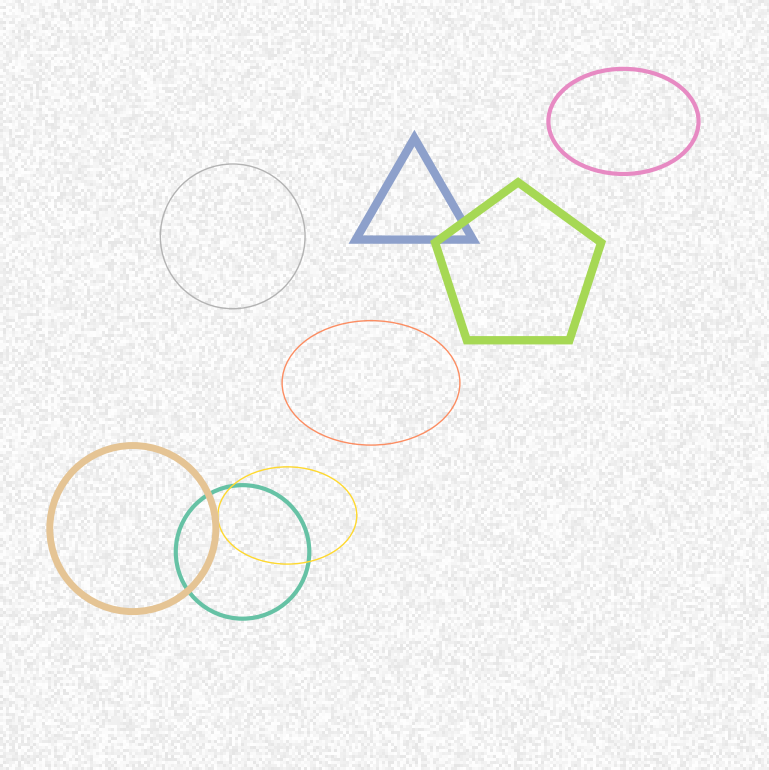[{"shape": "circle", "thickness": 1.5, "radius": 0.43, "center": [0.315, 0.283]}, {"shape": "oval", "thickness": 0.5, "radius": 0.58, "center": [0.482, 0.503]}, {"shape": "triangle", "thickness": 3, "radius": 0.44, "center": [0.538, 0.733]}, {"shape": "oval", "thickness": 1.5, "radius": 0.49, "center": [0.81, 0.842]}, {"shape": "pentagon", "thickness": 3, "radius": 0.57, "center": [0.673, 0.65]}, {"shape": "oval", "thickness": 0.5, "radius": 0.45, "center": [0.373, 0.331]}, {"shape": "circle", "thickness": 2.5, "radius": 0.54, "center": [0.172, 0.314]}, {"shape": "circle", "thickness": 0.5, "radius": 0.47, "center": [0.302, 0.693]}]